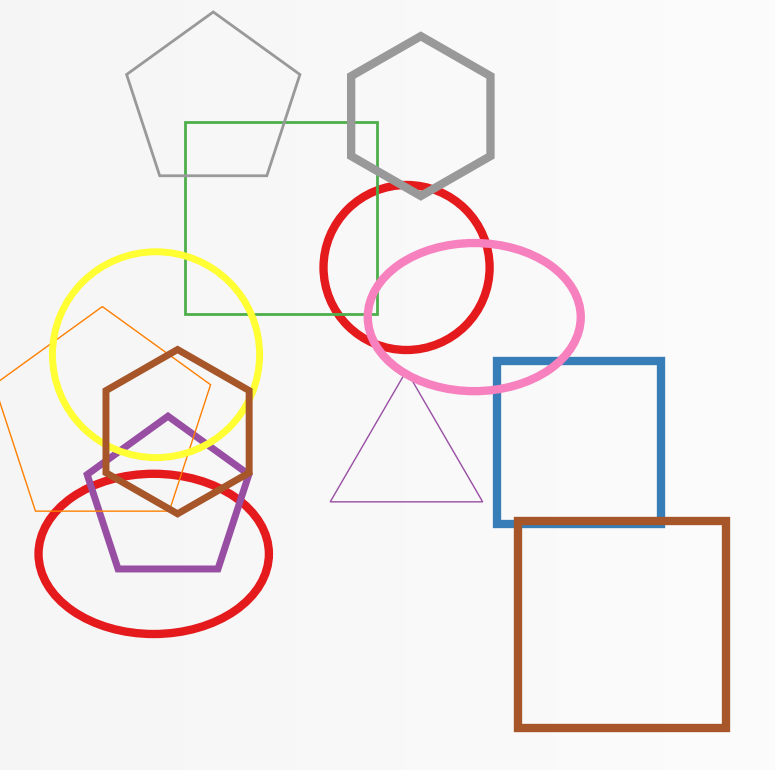[{"shape": "oval", "thickness": 3, "radius": 0.74, "center": [0.198, 0.281]}, {"shape": "circle", "thickness": 3, "radius": 0.54, "center": [0.525, 0.653]}, {"shape": "square", "thickness": 3, "radius": 0.53, "center": [0.747, 0.425]}, {"shape": "square", "thickness": 1, "radius": 0.62, "center": [0.363, 0.717]}, {"shape": "triangle", "thickness": 0.5, "radius": 0.57, "center": [0.524, 0.405]}, {"shape": "pentagon", "thickness": 2.5, "radius": 0.55, "center": [0.217, 0.35]}, {"shape": "pentagon", "thickness": 0.5, "radius": 0.73, "center": [0.132, 0.455]}, {"shape": "circle", "thickness": 2.5, "radius": 0.67, "center": [0.201, 0.539]}, {"shape": "hexagon", "thickness": 2.5, "radius": 0.53, "center": [0.229, 0.439]}, {"shape": "square", "thickness": 3, "radius": 0.67, "center": [0.803, 0.189]}, {"shape": "oval", "thickness": 3, "radius": 0.69, "center": [0.612, 0.588]}, {"shape": "hexagon", "thickness": 3, "radius": 0.52, "center": [0.543, 0.849]}, {"shape": "pentagon", "thickness": 1, "radius": 0.59, "center": [0.275, 0.867]}]